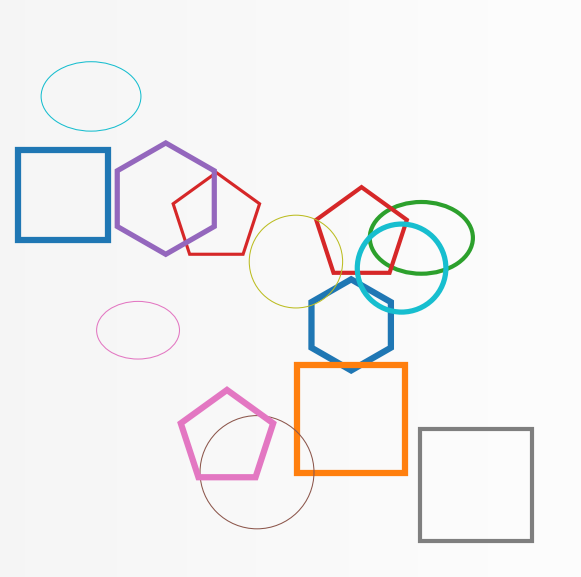[{"shape": "hexagon", "thickness": 3, "radius": 0.39, "center": [0.604, 0.437]}, {"shape": "square", "thickness": 3, "radius": 0.39, "center": [0.108, 0.661]}, {"shape": "square", "thickness": 3, "radius": 0.46, "center": [0.604, 0.274]}, {"shape": "oval", "thickness": 2, "radius": 0.44, "center": [0.725, 0.587]}, {"shape": "pentagon", "thickness": 1.5, "radius": 0.39, "center": [0.372, 0.622]}, {"shape": "pentagon", "thickness": 2, "radius": 0.41, "center": [0.622, 0.593]}, {"shape": "hexagon", "thickness": 2.5, "radius": 0.48, "center": [0.285, 0.655]}, {"shape": "circle", "thickness": 0.5, "radius": 0.49, "center": [0.442, 0.181]}, {"shape": "oval", "thickness": 0.5, "radius": 0.36, "center": [0.238, 0.427]}, {"shape": "pentagon", "thickness": 3, "radius": 0.42, "center": [0.391, 0.24]}, {"shape": "square", "thickness": 2, "radius": 0.49, "center": [0.819, 0.159]}, {"shape": "circle", "thickness": 0.5, "radius": 0.4, "center": [0.509, 0.546]}, {"shape": "oval", "thickness": 0.5, "radius": 0.43, "center": [0.157, 0.832]}, {"shape": "circle", "thickness": 2.5, "radius": 0.38, "center": [0.691, 0.535]}]